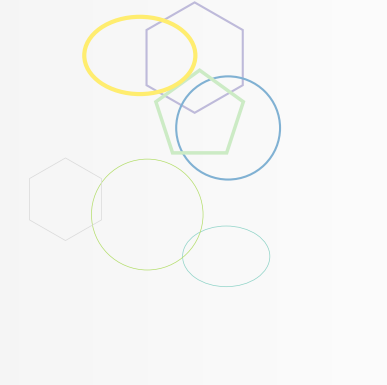[{"shape": "oval", "thickness": 0.5, "radius": 0.56, "center": [0.584, 0.334]}, {"shape": "hexagon", "thickness": 1.5, "radius": 0.72, "center": [0.502, 0.85]}, {"shape": "circle", "thickness": 1.5, "radius": 0.67, "center": [0.589, 0.668]}, {"shape": "circle", "thickness": 0.5, "radius": 0.72, "center": [0.38, 0.443]}, {"shape": "hexagon", "thickness": 0.5, "radius": 0.54, "center": [0.169, 0.482]}, {"shape": "pentagon", "thickness": 2.5, "radius": 0.59, "center": [0.515, 0.699]}, {"shape": "oval", "thickness": 3, "radius": 0.72, "center": [0.361, 0.856]}]